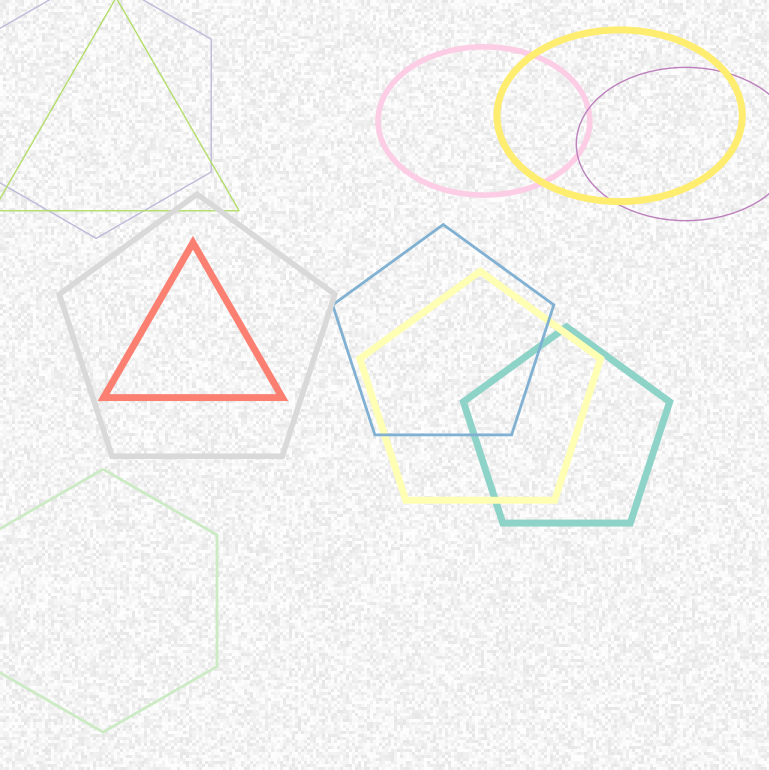[{"shape": "pentagon", "thickness": 2.5, "radius": 0.7, "center": [0.736, 0.435]}, {"shape": "pentagon", "thickness": 2.5, "radius": 0.82, "center": [0.624, 0.483]}, {"shape": "hexagon", "thickness": 0.5, "radius": 0.86, "center": [0.125, 0.863]}, {"shape": "triangle", "thickness": 2.5, "radius": 0.67, "center": [0.251, 0.551]}, {"shape": "pentagon", "thickness": 1, "radius": 0.75, "center": [0.576, 0.557]}, {"shape": "triangle", "thickness": 0.5, "radius": 0.92, "center": [0.151, 0.819]}, {"shape": "oval", "thickness": 2, "radius": 0.69, "center": [0.628, 0.843]}, {"shape": "pentagon", "thickness": 2, "radius": 0.94, "center": [0.256, 0.56]}, {"shape": "oval", "thickness": 0.5, "radius": 0.71, "center": [0.891, 0.813]}, {"shape": "hexagon", "thickness": 1, "radius": 0.85, "center": [0.134, 0.22]}, {"shape": "oval", "thickness": 2.5, "radius": 0.8, "center": [0.805, 0.85]}]